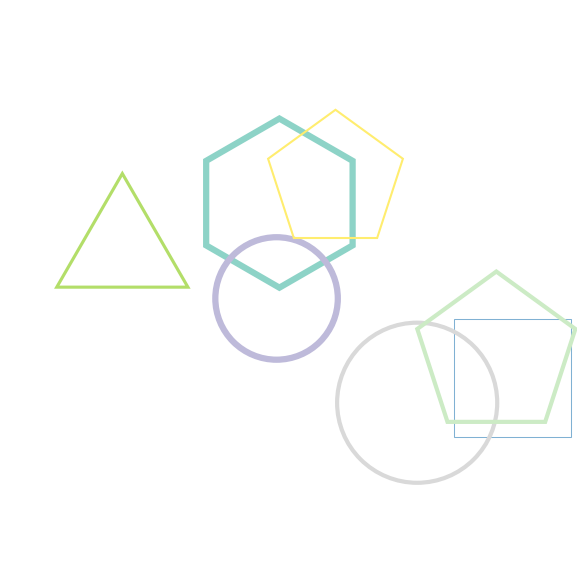[{"shape": "hexagon", "thickness": 3, "radius": 0.73, "center": [0.484, 0.647]}, {"shape": "circle", "thickness": 3, "radius": 0.53, "center": [0.479, 0.482]}, {"shape": "square", "thickness": 0.5, "radius": 0.51, "center": [0.887, 0.345]}, {"shape": "triangle", "thickness": 1.5, "radius": 0.66, "center": [0.212, 0.567]}, {"shape": "circle", "thickness": 2, "radius": 0.69, "center": [0.722, 0.302]}, {"shape": "pentagon", "thickness": 2, "radius": 0.72, "center": [0.859, 0.385]}, {"shape": "pentagon", "thickness": 1, "radius": 0.61, "center": [0.581, 0.686]}]